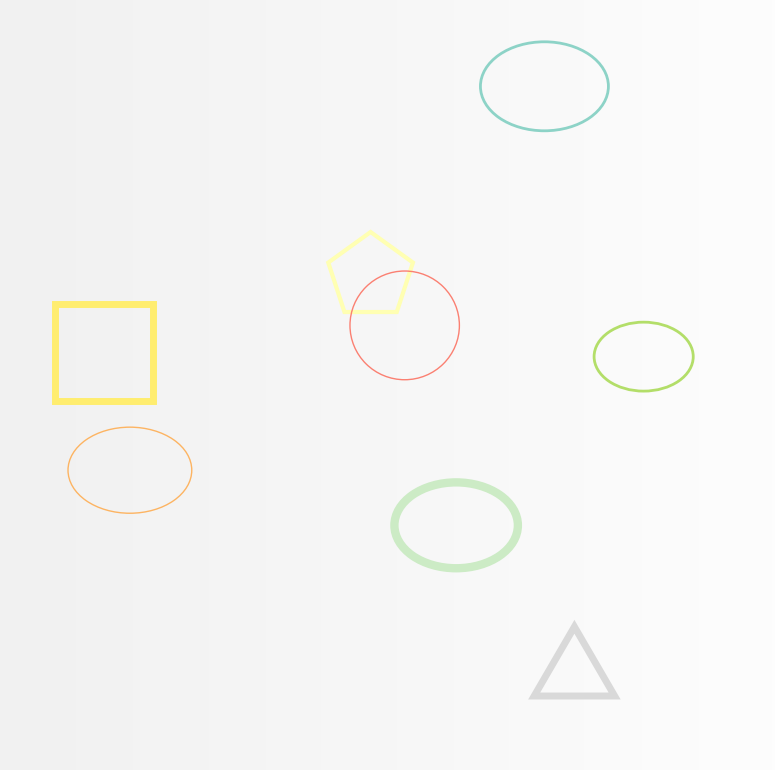[{"shape": "oval", "thickness": 1, "radius": 0.41, "center": [0.702, 0.888]}, {"shape": "pentagon", "thickness": 1.5, "radius": 0.29, "center": [0.478, 0.641]}, {"shape": "circle", "thickness": 0.5, "radius": 0.35, "center": [0.522, 0.577]}, {"shape": "oval", "thickness": 0.5, "radius": 0.4, "center": [0.168, 0.389]}, {"shape": "oval", "thickness": 1, "radius": 0.32, "center": [0.831, 0.537]}, {"shape": "triangle", "thickness": 2.5, "radius": 0.3, "center": [0.741, 0.126]}, {"shape": "oval", "thickness": 3, "radius": 0.4, "center": [0.589, 0.318]}, {"shape": "square", "thickness": 2.5, "radius": 0.32, "center": [0.134, 0.542]}]